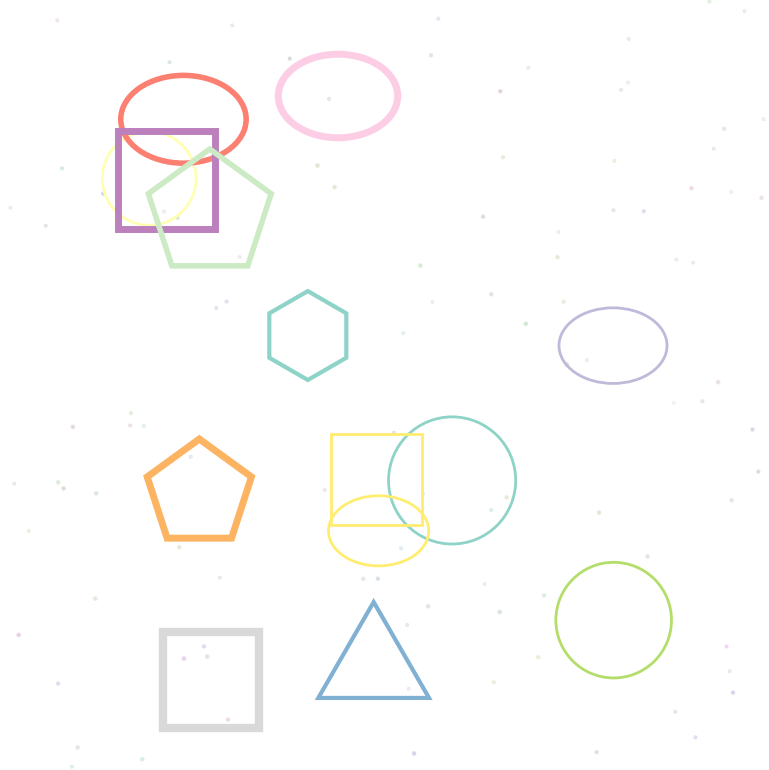[{"shape": "hexagon", "thickness": 1.5, "radius": 0.29, "center": [0.4, 0.564]}, {"shape": "circle", "thickness": 1, "radius": 0.41, "center": [0.587, 0.376]}, {"shape": "circle", "thickness": 1, "radius": 0.3, "center": [0.194, 0.768]}, {"shape": "oval", "thickness": 1, "radius": 0.35, "center": [0.796, 0.551]}, {"shape": "oval", "thickness": 2, "radius": 0.41, "center": [0.238, 0.845]}, {"shape": "triangle", "thickness": 1.5, "radius": 0.42, "center": [0.485, 0.135]}, {"shape": "pentagon", "thickness": 2.5, "radius": 0.36, "center": [0.259, 0.359]}, {"shape": "circle", "thickness": 1, "radius": 0.38, "center": [0.797, 0.195]}, {"shape": "oval", "thickness": 2.5, "radius": 0.39, "center": [0.439, 0.875]}, {"shape": "square", "thickness": 3, "radius": 0.31, "center": [0.274, 0.117]}, {"shape": "square", "thickness": 2.5, "radius": 0.32, "center": [0.217, 0.766]}, {"shape": "pentagon", "thickness": 2, "radius": 0.42, "center": [0.272, 0.723]}, {"shape": "oval", "thickness": 1, "radius": 0.33, "center": [0.492, 0.311]}, {"shape": "square", "thickness": 1, "radius": 0.3, "center": [0.489, 0.377]}]